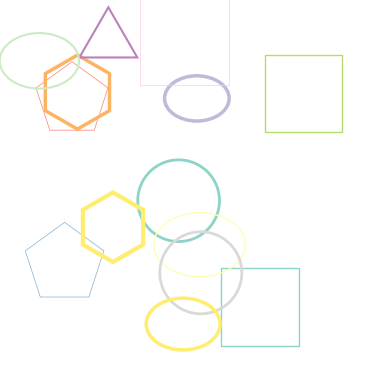[{"shape": "circle", "thickness": 2, "radius": 0.53, "center": [0.464, 0.479]}, {"shape": "square", "thickness": 1, "radius": 0.51, "center": [0.675, 0.203]}, {"shape": "oval", "thickness": 1, "radius": 0.59, "center": [0.518, 0.365]}, {"shape": "oval", "thickness": 2.5, "radius": 0.42, "center": [0.511, 0.744]}, {"shape": "pentagon", "thickness": 0.5, "radius": 0.49, "center": [0.187, 0.741]}, {"shape": "pentagon", "thickness": 0.5, "radius": 0.54, "center": [0.168, 0.315]}, {"shape": "hexagon", "thickness": 2.5, "radius": 0.48, "center": [0.201, 0.761]}, {"shape": "square", "thickness": 1, "radius": 0.5, "center": [0.787, 0.758]}, {"shape": "square", "thickness": 0.5, "radius": 0.58, "center": [0.48, 0.896]}, {"shape": "circle", "thickness": 2, "radius": 0.53, "center": [0.522, 0.291]}, {"shape": "triangle", "thickness": 1.5, "radius": 0.43, "center": [0.281, 0.894]}, {"shape": "oval", "thickness": 1.5, "radius": 0.51, "center": [0.102, 0.842]}, {"shape": "oval", "thickness": 2.5, "radius": 0.48, "center": [0.476, 0.158]}, {"shape": "hexagon", "thickness": 3, "radius": 0.45, "center": [0.293, 0.41]}]